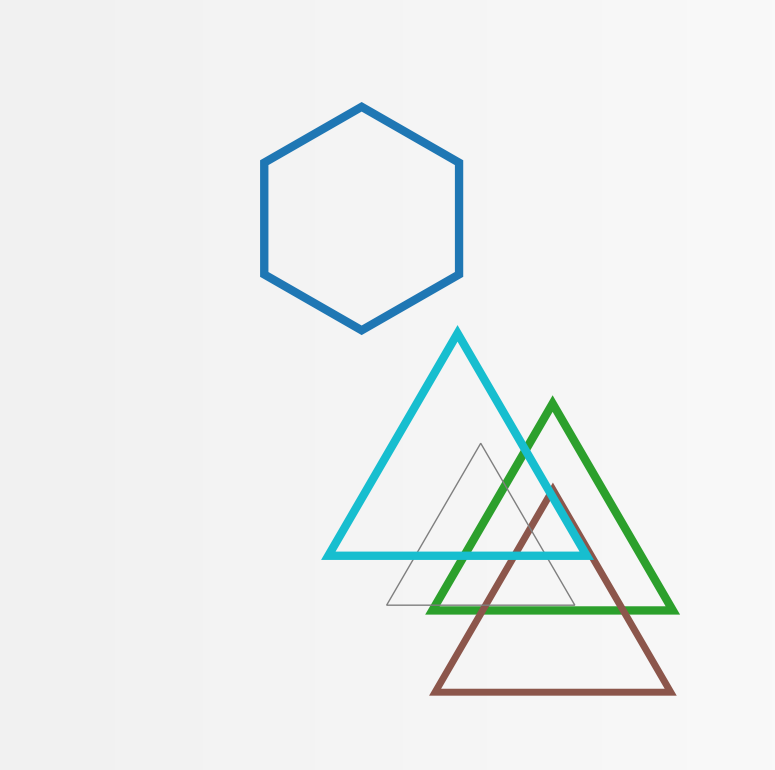[{"shape": "hexagon", "thickness": 3, "radius": 0.73, "center": [0.467, 0.716]}, {"shape": "triangle", "thickness": 3, "radius": 0.9, "center": [0.713, 0.297]}, {"shape": "triangle", "thickness": 2.5, "radius": 0.88, "center": [0.713, 0.189]}, {"shape": "triangle", "thickness": 0.5, "radius": 0.7, "center": [0.62, 0.284]}, {"shape": "triangle", "thickness": 3, "radius": 0.96, "center": [0.59, 0.375]}]